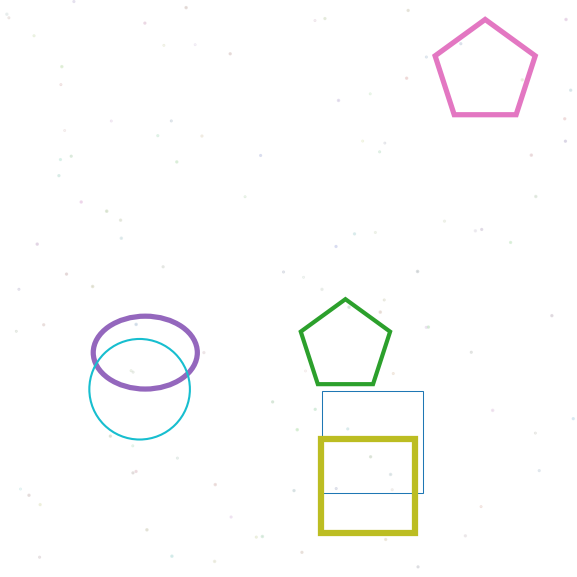[{"shape": "square", "thickness": 0.5, "radius": 0.44, "center": [0.645, 0.234]}, {"shape": "pentagon", "thickness": 2, "radius": 0.41, "center": [0.598, 0.4]}, {"shape": "oval", "thickness": 2.5, "radius": 0.45, "center": [0.252, 0.389]}, {"shape": "pentagon", "thickness": 2.5, "radius": 0.46, "center": [0.84, 0.874]}, {"shape": "square", "thickness": 3, "radius": 0.41, "center": [0.637, 0.158]}, {"shape": "circle", "thickness": 1, "radius": 0.44, "center": [0.242, 0.325]}]